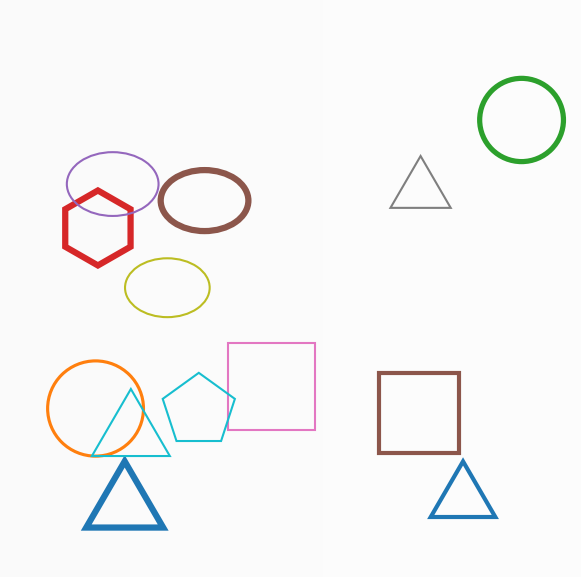[{"shape": "triangle", "thickness": 3, "radius": 0.38, "center": [0.215, 0.124]}, {"shape": "triangle", "thickness": 2, "radius": 0.32, "center": [0.797, 0.136]}, {"shape": "circle", "thickness": 1.5, "radius": 0.41, "center": [0.164, 0.292]}, {"shape": "circle", "thickness": 2.5, "radius": 0.36, "center": [0.897, 0.791]}, {"shape": "hexagon", "thickness": 3, "radius": 0.32, "center": [0.168, 0.604]}, {"shape": "oval", "thickness": 1, "radius": 0.39, "center": [0.194, 0.68]}, {"shape": "square", "thickness": 2, "radius": 0.35, "center": [0.721, 0.284]}, {"shape": "oval", "thickness": 3, "radius": 0.38, "center": [0.352, 0.652]}, {"shape": "square", "thickness": 1, "radius": 0.38, "center": [0.467, 0.33]}, {"shape": "triangle", "thickness": 1, "radius": 0.3, "center": [0.724, 0.669]}, {"shape": "oval", "thickness": 1, "radius": 0.36, "center": [0.288, 0.501]}, {"shape": "triangle", "thickness": 1, "radius": 0.39, "center": [0.225, 0.248]}, {"shape": "pentagon", "thickness": 1, "radius": 0.33, "center": [0.342, 0.288]}]